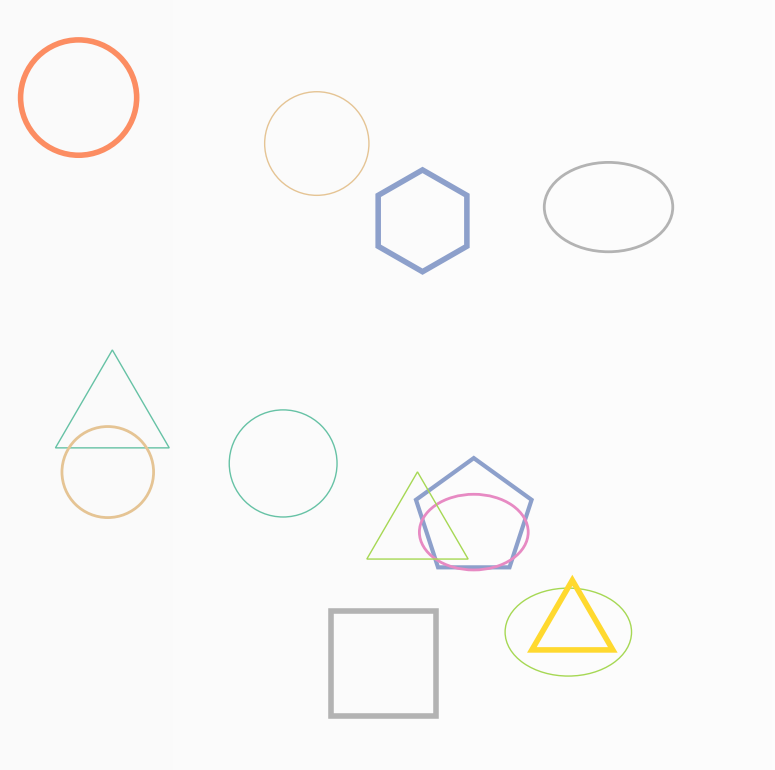[{"shape": "circle", "thickness": 0.5, "radius": 0.35, "center": [0.365, 0.398]}, {"shape": "triangle", "thickness": 0.5, "radius": 0.42, "center": [0.145, 0.461]}, {"shape": "circle", "thickness": 2, "radius": 0.37, "center": [0.101, 0.873]}, {"shape": "pentagon", "thickness": 1.5, "radius": 0.39, "center": [0.611, 0.327]}, {"shape": "hexagon", "thickness": 2, "radius": 0.33, "center": [0.545, 0.713]}, {"shape": "oval", "thickness": 1, "radius": 0.35, "center": [0.611, 0.309]}, {"shape": "triangle", "thickness": 0.5, "radius": 0.38, "center": [0.539, 0.312]}, {"shape": "oval", "thickness": 0.5, "radius": 0.41, "center": [0.733, 0.179]}, {"shape": "triangle", "thickness": 2, "radius": 0.3, "center": [0.738, 0.186]}, {"shape": "circle", "thickness": 1, "radius": 0.3, "center": [0.139, 0.387]}, {"shape": "circle", "thickness": 0.5, "radius": 0.34, "center": [0.409, 0.814]}, {"shape": "square", "thickness": 2, "radius": 0.34, "center": [0.495, 0.139]}, {"shape": "oval", "thickness": 1, "radius": 0.41, "center": [0.785, 0.731]}]